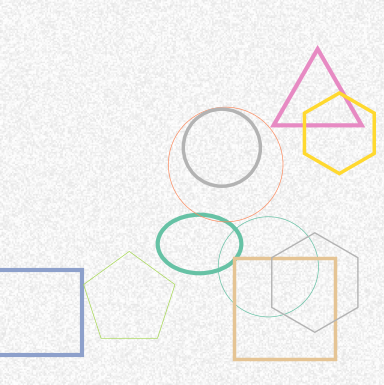[{"shape": "oval", "thickness": 3, "radius": 0.54, "center": [0.518, 0.366]}, {"shape": "circle", "thickness": 0.5, "radius": 0.65, "center": [0.697, 0.307]}, {"shape": "circle", "thickness": 0.5, "radius": 0.74, "center": [0.586, 0.573]}, {"shape": "square", "thickness": 3, "radius": 0.56, "center": [0.1, 0.188]}, {"shape": "triangle", "thickness": 3, "radius": 0.66, "center": [0.825, 0.74]}, {"shape": "pentagon", "thickness": 0.5, "radius": 0.62, "center": [0.336, 0.222]}, {"shape": "hexagon", "thickness": 2.5, "radius": 0.52, "center": [0.881, 0.654]}, {"shape": "square", "thickness": 2.5, "radius": 0.66, "center": [0.74, 0.199]}, {"shape": "hexagon", "thickness": 1, "radius": 0.65, "center": [0.818, 0.266]}, {"shape": "circle", "thickness": 2.5, "radius": 0.5, "center": [0.576, 0.616]}]